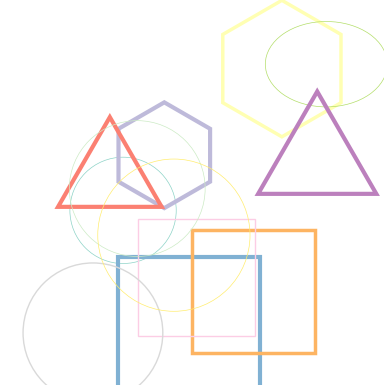[{"shape": "circle", "thickness": 0.5, "radius": 0.69, "center": [0.32, 0.454]}, {"shape": "hexagon", "thickness": 2.5, "radius": 0.89, "center": [0.732, 0.822]}, {"shape": "hexagon", "thickness": 3, "radius": 0.69, "center": [0.427, 0.597]}, {"shape": "triangle", "thickness": 3, "radius": 0.78, "center": [0.285, 0.54]}, {"shape": "square", "thickness": 3, "radius": 0.92, "center": [0.492, 0.148]}, {"shape": "square", "thickness": 2.5, "radius": 0.8, "center": [0.658, 0.243]}, {"shape": "oval", "thickness": 0.5, "radius": 0.79, "center": [0.848, 0.833]}, {"shape": "square", "thickness": 1, "radius": 0.76, "center": [0.51, 0.28]}, {"shape": "circle", "thickness": 1, "radius": 0.91, "center": [0.241, 0.136]}, {"shape": "triangle", "thickness": 3, "radius": 0.89, "center": [0.824, 0.585]}, {"shape": "circle", "thickness": 0.5, "radius": 0.88, "center": [0.356, 0.51]}, {"shape": "circle", "thickness": 0.5, "radius": 0.99, "center": [0.452, 0.389]}]